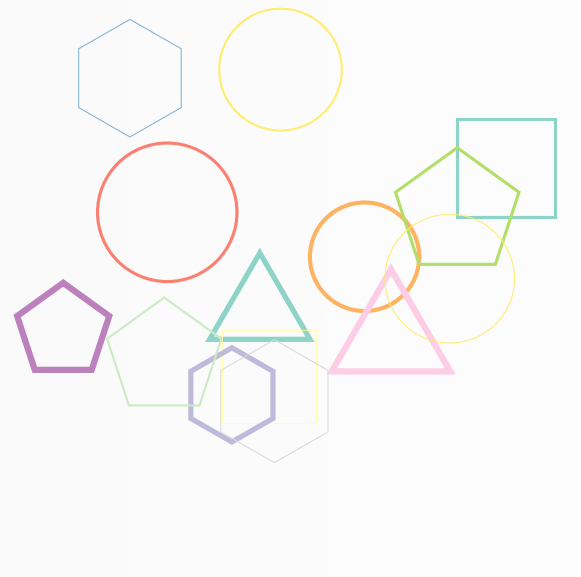[{"shape": "square", "thickness": 1.5, "radius": 0.42, "center": [0.87, 0.708]}, {"shape": "triangle", "thickness": 2.5, "radius": 0.5, "center": [0.447, 0.461]}, {"shape": "square", "thickness": 0.5, "radius": 0.4, "center": [0.463, 0.348]}, {"shape": "hexagon", "thickness": 2.5, "radius": 0.41, "center": [0.399, 0.315]}, {"shape": "circle", "thickness": 1.5, "radius": 0.6, "center": [0.288, 0.632]}, {"shape": "hexagon", "thickness": 0.5, "radius": 0.51, "center": [0.224, 0.864]}, {"shape": "circle", "thickness": 2, "radius": 0.47, "center": [0.627, 0.555]}, {"shape": "pentagon", "thickness": 1.5, "radius": 0.56, "center": [0.787, 0.632]}, {"shape": "triangle", "thickness": 3, "radius": 0.59, "center": [0.673, 0.415]}, {"shape": "hexagon", "thickness": 0.5, "radius": 0.53, "center": [0.472, 0.304]}, {"shape": "pentagon", "thickness": 3, "radius": 0.42, "center": [0.109, 0.426]}, {"shape": "pentagon", "thickness": 1, "radius": 0.52, "center": [0.283, 0.381]}, {"shape": "circle", "thickness": 0.5, "radius": 0.56, "center": [0.774, 0.517]}, {"shape": "circle", "thickness": 1, "radius": 0.53, "center": [0.483, 0.879]}]